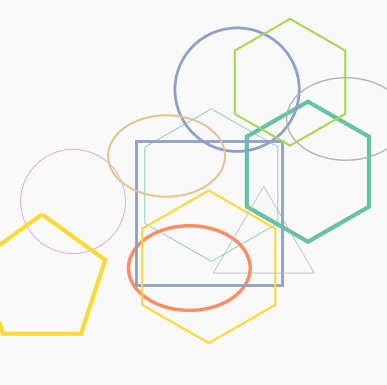[{"shape": "hexagon", "thickness": 3, "radius": 0.91, "center": [0.795, 0.554]}, {"shape": "hexagon", "thickness": 0.5, "radius": 0.99, "center": [0.546, 0.519]}, {"shape": "oval", "thickness": 2.5, "radius": 0.79, "center": [0.489, 0.304]}, {"shape": "circle", "thickness": 2, "radius": 0.8, "center": [0.612, 0.767]}, {"shape": "square", "thickness": 2, "radius": 0.94, "center": [0.539, 0.447]}, {"shape": "circle", "thickness": 0.5, "radius": 0.68, "center": [0.188, 0.477]}, {"shape": "hexagon", "thickness": 1.5, "radius": 0.82, "center": [0.749, 0.786]}, {"shape": "hexagon", "thickness": 1.5, "radius": 0.99, "center": [0.539, 0.307]}, {"shape": "pentagon", "thickness": 3, "radius": 0.86, "center": [0.108, 0.272]}, {"shape": "oval", "thickness": 1.5, "radius": 0.75, "center": [0.43, 0.595]}, {"shape": "triangle", "thickness": 0.5, "radius": 0.75, "center": [0.681, 0.366]}, {"shape": "oval", "thickness": 1, "radius": 0.76, "center": [0.893, 0.691]}]